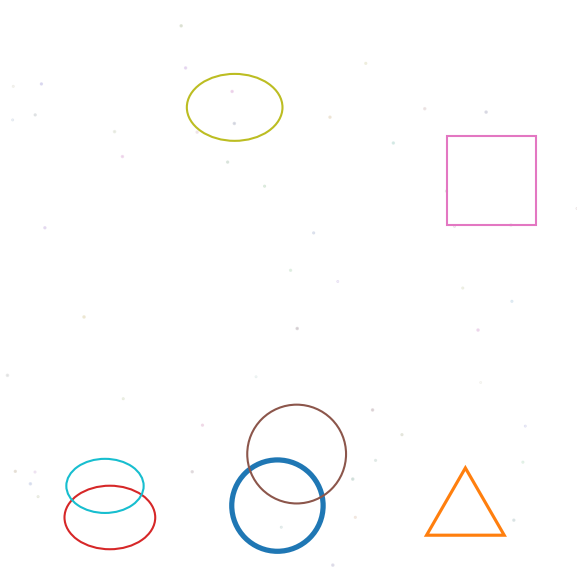[{"shape": "circle", "thickness": 2.5, "radius": 0.4, "center": [0.48, 0.124]}, {"shape": "triangle", "thickness": 1.5, "radius": 0.39, "center": [0.806, 0.111]}, {"shape": "oval", "thickness": 1, "radius": 0.39, "center": [0.19, 0.103]}, {"shape": "circle", "thickness": 1, "radius": 0.43, "center": [0.514, 0.213]}, {"shape": "square", "thickness": 1, "radius": 0.39, "center": [0.851, 0.686]}, {"shape": "oval", "thickness": 1, "radius": 0.41, "center": [0.406, 0.813]}, {"shape": "oval", "thickness": 1, "radius": 0.33, "center": [0.182, 0.158]}]